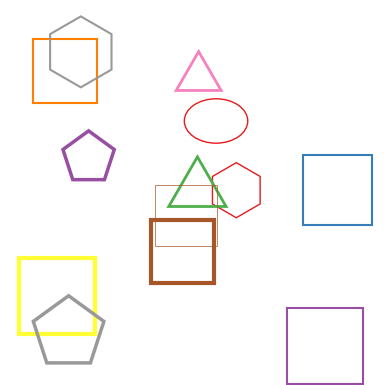[{"shape": "oval", "thickness": 1, "radius": 0.41, "center": [0.561, 0.686]}, {"shape": "hexagon", "thickness": 1, "radius": 0.36, "center": [0.614, 0.506]}, {"shape": "square", "thickness": 1.5, "radius": 0.45, "center": [0.877, 0.506]}, {"shape": "triangle", "thickness": 2, "radius": 0.43, "center": [0.513, 0.507]}, {"shape": "square", "thickness": 1.5, "radius": 0.49, "center": [0.844, 0.101]}, {"shape": "pentagon", "thickness": 2.5, "radius": 0.35, "center": [0.23, 0.59]}, {"shape": "square", "thickness": 1.5, "radius": 0.42, "center": [0.169, 0.816]}, {"shape": "square", "thickness": 3, "radius": 0.49, "center": [0.147, 0.231]}, {"shape": "square", "thickness": 3, "radius": 0.41, "center": [0.474, 0.346]}, {"shape": "square", "thickness": 0.5, "radius": 0.4, "center": [0.482, 0.441]}, {"shape": "triangle", "thickness": 2, "radius": 0.34, "center": [0.516, 0.799]}, {"shape": "hexagon", "thickness": 1.5, "radius": 0.46, "center": [0.21, 0.865]}, {"shape": "pentagon", "thickness": 2.5, "radius": 0.48, "center": [0.178, 0.135]}]